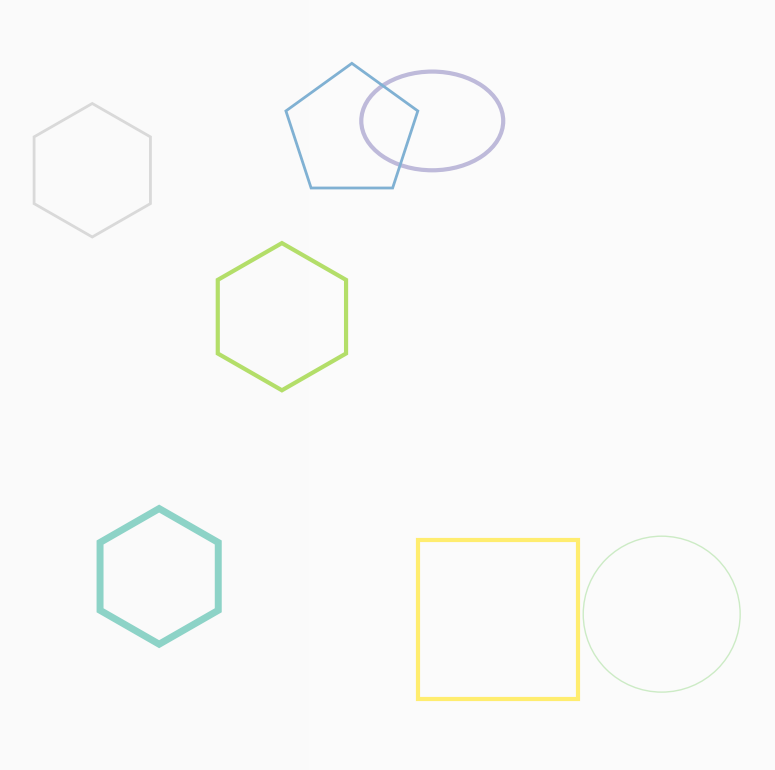[{"shape": "hexagon", "thickness": 2.5, "radius": 0.44, "center": [0.205, 0.251]}, {"shape": "oval", "thickness": 1.5, "radius": 0.46, "center": [0.558, 0.843]}, {"shape": "pentagon", "thickness": 1, "radius": 0.45, "center": [0.454, 0.828]}, {"shape": "hexagon", "thickness": 1.5, "radius": 0.48, "center": [0.364, 0.589]}, {"shape": "hexagon", "thickness": 1, "radius": 0.43, "center": [0.119, 0.779]}, {"shape": "circle", "thickness": 0.5, "radius": 0.51, "center": [0.854, 0.202]}, {"shape": "square", "thickness": 1.5, "radius": 0.51, "center": [0.642, 0.196]}]